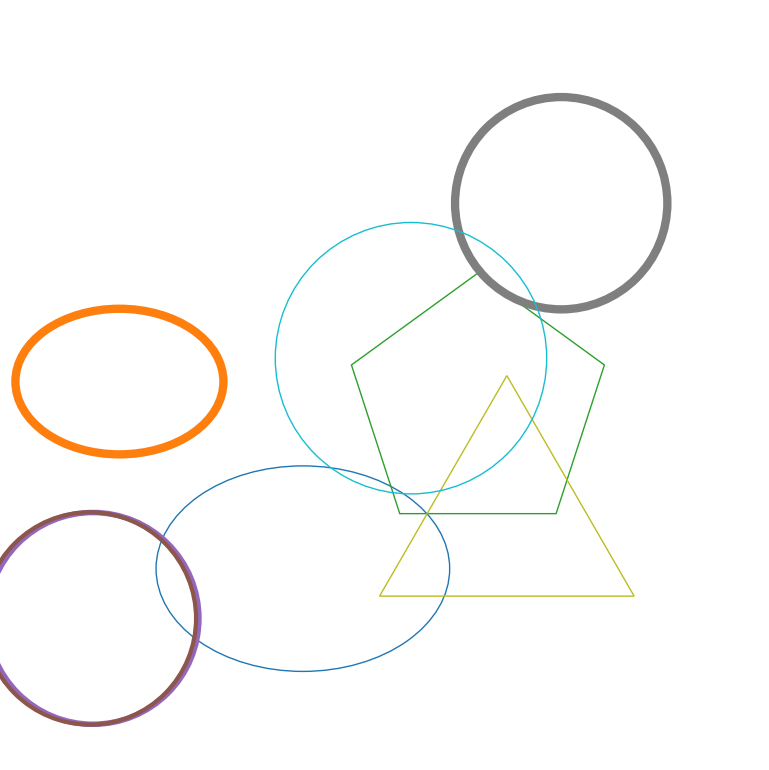[{"shape": "oval", "thickness": 0.5, "radius": 0.95, "center": [0.393, 0.261]}, {"shape": "oval", "thickness": 3, "radius": 0.68, "center": [0.155, 0.504]}, {"shape": "pentagon", "thickness": 0.5, "radius": 0.86, "center": [0.621, 0.473]}, {"shape": "circle", "thickness": 2, "radius": 0.69, "center": [0.121, 0.197]}, {"shape": "circle", "thickness": 1.5, "radius": 0.69, "center": [0.117, 0.197]}, {"shape": "circle", "thickness": 3, "radius": 0.69, "center": [0.729, 0.736]}, {"shape": "triangle", "thickness": 0.5, "radius": 0.95, "center": [0.658, 0.321]}, {"shape": "circle", "thickness": 0.5, "radius": 0.88, "center": [0.534, 0.535]}]